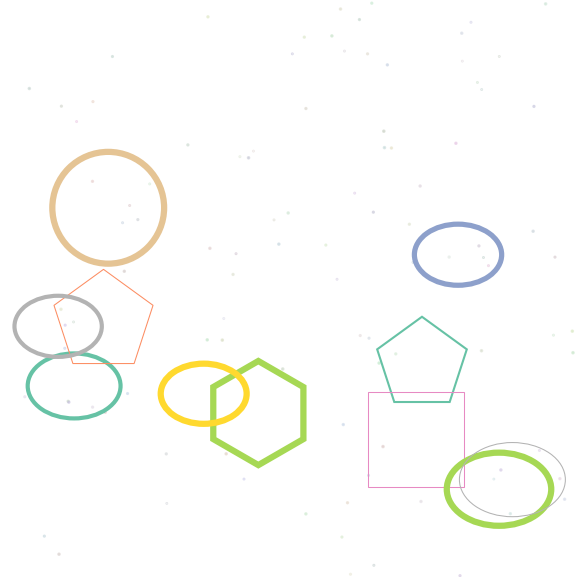[{"shape": "pentagon", "thickness": 1, "radius": 0.41, "center": [0.731, 0.369]}, {"shape": "oval", "thickness": 2, "radius": 0.4, "center": [0.128, 0.331]}, {"shape": "pentagon", "thickness": 0.5, "radius": 0.45, "center": [0.179, 0.443]}, {"shape": "oval", "thickness": 2.5, "radius": 0.38, "center": [0.793, 0.558]}, {"shape": "square", "thickness": 0.5, "radius": 0.41, "center": [0.721, 0.238]}, {"shape": "hexagon", "thickness": 3, "radius": 0.45, "center": [0.447, 0.284]}, {"shape": "oval", "thickness": 3, "radius": 0.45, "center": [0.864, 0.152]}, {"shape": "oval", "thickness": 3, "radius": 0.37, "center": [0.353, 0.317]}, {"shape": "circle", "thickness": 3, "radius": 0.48, "center": [0.187, 0.639]}, {"shape": "oval", "thickness": 0.5, "radius": 0.46, "center": [0.887, 0.169]}, {"shape": "oval", "thickness": 2, "radius": 0.38, "center": [0.101, 0.434]}]